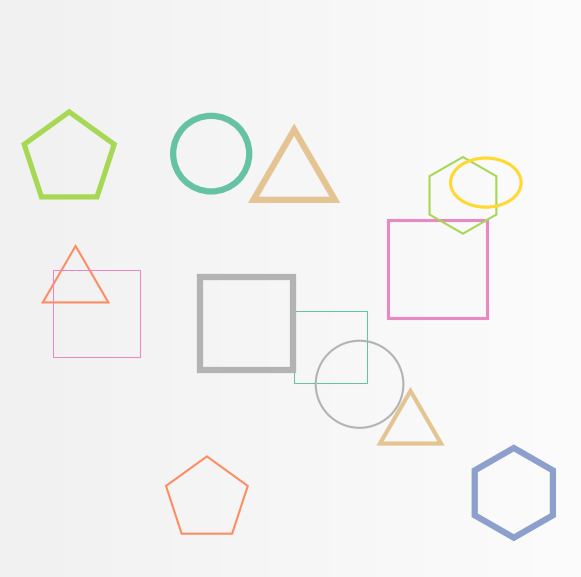[{"shape": "circle", "thickness": 3, "radius": 0.33, "center": [0.363, 0.733]}, {"shape": "square", "thickness": 0.5, "radius": 0.31, "center": [0.568, 0.398]}, {"shape": "triangle", "thickness": 1, "radius": 0.33, "center": [0.13, 0.508]}, {"shape": "pentagon", "thickness": 1, "radius": 0.37, "center": [0.356, 0.135]}, {"shape": "hexagon", "thickness": 3, "radius": 0.39, "center": [0.884, 0.146]}, {"shape": "square", "thickness": 0.5, "radius": 0.38, "center": [0.166, 0.457]}, {"shape": "square", "thickness": 1.5, "radius": 0.42, "center": [0.752, 0.534]}, {"shape": "hexagon", "thickness": 1, "radius": 0.33, "center": [0.796, 0.661]}, {"shape": "pentagon", "thickness": 2.5, "radius": 0.41, "center": [0.119, 0.724]}, {"shape": "oval", "thickness": 1.5, "radius": 0.3, "center": [0.836, 0.683]}, {"shape": "triangle", "thickness": 3, "radius": 0.4, "center": [0.506, 0.694]}, {"shape": "triangle", "thickness": 2, "radius": 0.3, "center": [0.706, 0.261]}, {"shape": "circle", "thickness": 1, "radius": 0.38, "center": [0.619, 0.334]}, {"shape": "square", "thickness": 3, "radius": 0.4, "center": [0.424, 0.439]}]